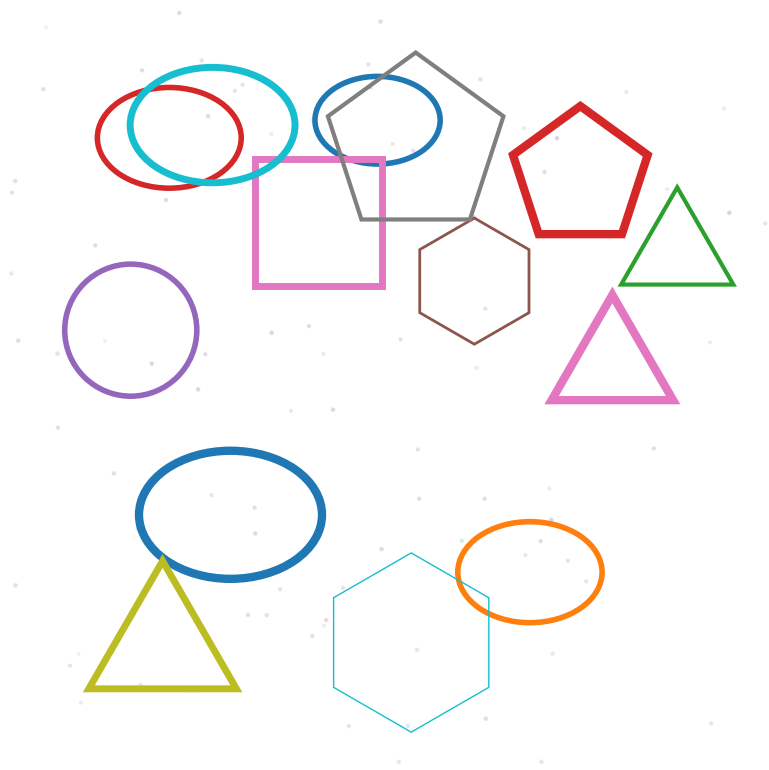[{"shape": "oval", "thickness": 3, "radius": 0.59, "center": [0.299, 0.331]}, {"shape": "oval", "thickness": 2, "radius": 0.41, "center": [0.49, 0.844]}, {"shape": "oval", "thickness": 2, "radius": 0.47, "center": [0.688, 0.257]}, {"shape": "triangle", "thickness": 1.5, "radius": 0.42, "center": [0.88, 0.672]}, {"shape": "oval", "thickness": 2, "radius": 0.47, "center": [0.22, 0.821]}, {"shape": "pentagon", "thickness": 3, "radius": 0.46, "center": [0.754, 0.77]}, {"shape": "circle", "thickness": 2, "radius": 0.43, "center": [0.17, 0.571]}, {"shape": "hexagon", "thickness": 1, "radius": 0.41, "center": [0.616, 0.635]}, {"shape": "triangle", "thickness": 3, "radius": 0.46, "center": [0.795, 0.526]}, {"shape": "square", "thickness": 2.5, "radius": 0.41, "center": [0.414, 0.711]}, {"shape": "pentagon", "thickness": 1.5, "radius": 0.6, "center": [0.54, 0.812]}, {"shape": "triangle", "thickness": 2.5, "radius": 0.55, "center": [0.211, 0.161]}, {"shape": "oval", "thickness": 2.5, "radius": 0.54, "center": [0.276, 0.838]}, {"shape": "hexagon", "thickness": 0.5, "radius": 0.58, "center": [0.534, 0.166]}]